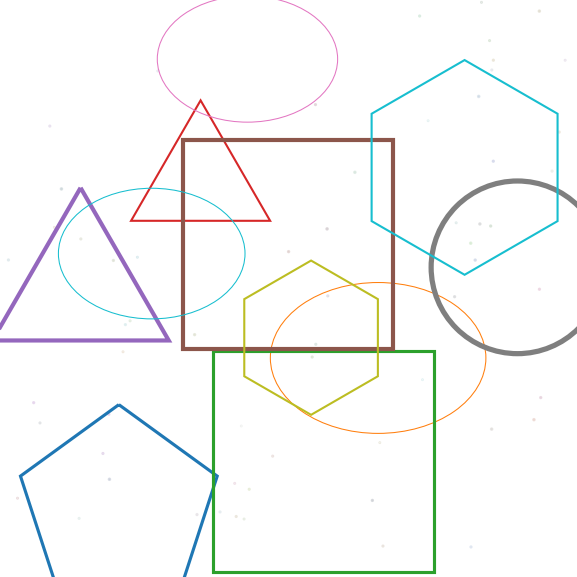[{"shape": "pentagon", "thickness": 1.5, "radius": 0.9, "center": [0.206, 0.119]}, {"shape": "oval", "thickness": 0.5, "radius": 0.93, "center": [0.655, 0.379]}, {"shape": "square", "thickness": 1.5, "radius": 0.96, "center": [0.56, 0.201]}, {"shape": "triangle", "thickness": 1, "radius": 0.7, "center": [0.347, 0.686]}, {"shape": "triangle", "thickness": 2, "radius": 0.88, "center": [0.14, 0.498]}, {"shape": "square", "thickness": 2, "radius": 0.91, "center": [0.499, 0.576]}, {"shape": "oval", "thickness": 0.5, "radius": 0.78, "center": [0.428, 0.897]}, {"shape": "circle", "thickness": 2.5, "radius": 0.75, "center": [0.896, 0.536]}, {"shape": "hexagon", "thickness": 1, "radius": 0.67, "center": [0.539, 0.414]}, {"shape": "oval", "thickness": 0.5, "radius": 0.81, "center": [0.263, 0.56]}, {"shape": "hexagon", "thickness": 1, "radius": 0.93, "center": [0.804, 0.709]}]